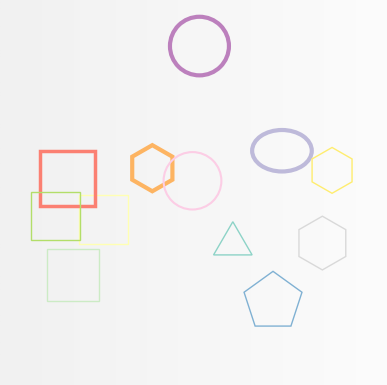[{"shape": "triangle", "thickness": 1, "radius": 0.29, "center": [0.601, 0.367]}, {"shape": "square", "thickness": 1, "radius": 0.32, "center": [0.267, 0.43]}, {"shape": "oval", "thickness": 3, "radius": 0.38, "center": [0.728, 0.608]}, {"shape": "square", "thickness": 2.5, "radius": 0.36, "center": [0.174, 0.537]}, {"shape": "pentagon", "thickness": 1, "radius": 0.39, "center": [0.705, 0.217]}, {"shape": "hexagon", "thickness": 3, "radius": 0.3, "center": [0.393, 0.563]}, {"shape": "square", "thickness": 1, "radius": 0.31, "center": [0.143, 0.439]}, {"shape": "circle", "thickness": 1.5, "radius": 0.37, "center": [0.497, 0.53]}, {"shape": "hexagon", "thickness": 1, "radius": 0.35, "center": [0.832, 0.369]}, {"shape": "circle", "thickness": 3, "radius": 0.38, "center": [0.515, 0.88]}, {"shape": "square", "thickness": 1, "radius": 0.34, "center": [0.189, 0.286]}, {"shape": "hexagon", "thickness": 1, "radius": 0.3, "center": [0.857, 0.557]}]